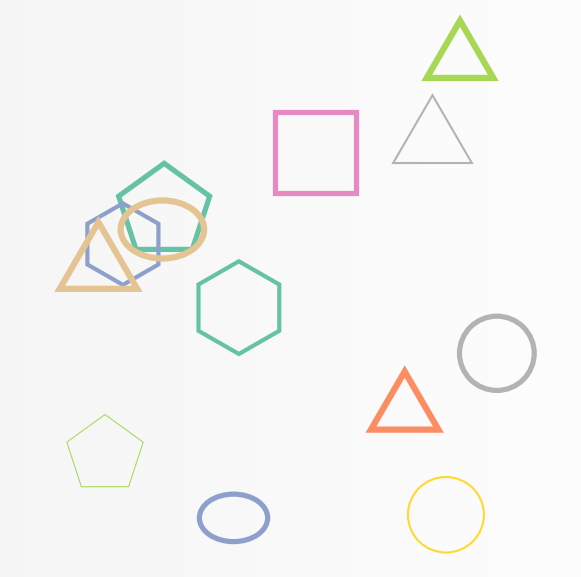[{"shape": "pentagon", "thickness": 2.5, "radius": 0.41, "center": [0.282, 0.634]}, {"shape": "hexagon", "thickness": 2, "radius": 0.4, "center": [0.411, 0.466]}, {"shape": "triangle", "thickness": 3, "radius": 0.34, "center": [0.696, 0.289]}, {"shape": "oval", "thickness": 2.5, "radius": 0.29, "center": [0.402, 0.102]}, {"shape": "hexagon", "thickness": 2, "radius": 0.35, "center": [0.211, 0.576]}, {"shape": "square", "thickness": 2.5, "radius": 0.35, "center": [0.543, 0.735]}, {"shape": "pentagon", "thickness": 0.5, "radius": 0.35, "center": [0.181, 0.212]}, {"shape": "triangle", "thickness": 3, "radius": 0.33, "center": [0.791, 0.897]}, {"shape": "circle", "thickness": 1, "radius": 0.33, "center": [0.767, 0.108]}, {"shape": "oval", "thickness": 3, "radius": 0.36, "center": [0.279, 0.602]}, {"shape": "triangle", "thickness": 3, "radius": 0.38, "center": [0.169, 0.537]}, {"shape": "circle", "thickness": 2.5, "radius": 0.32, "center": [0.855, 0.387]}, {"shape": "triangle", "thickness": 1, "radius": 0.39, "center": [0.744, 0.756]}]